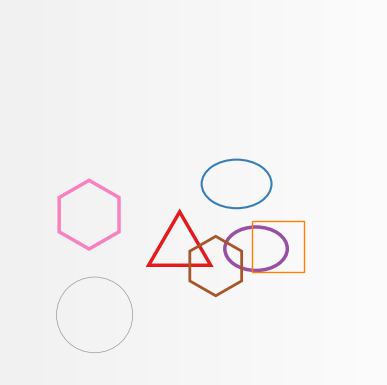[{"shape": "triangle", "thickness": 2.5, "radius": 0.46, "center": [0.464, 0.357]}, {"shape": "oval", "thickness": 1.5, "radius": 0.45, "center": [0.611, 0.522]}, {"shape": "oval", "thickness": 2.5, "radius": 0.4, "center": [0.661, 0.354]}, {"shape": "square", "thickness": 1, "radius": 0.33, "center": [0.718, 0.359]}, {"shape": "hexagon", "thickness": 2, "radius": 0.39, "center": [0.557, 0.309]}, {"shape": "hexagon", "thickness": 2.5, "radius": 0.45, "center": [0.23, 0.442]}, {"shape": "circle", "thickness": 0.5, "radius": 0.49, "center": [0.244, 0.182]}]